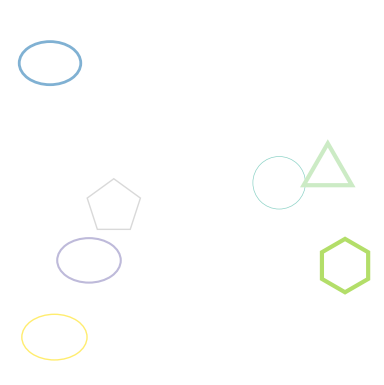[{"shape": "circle", "thickness": 0.5, "radius": 0.34, "center": [0.725, 0.525]}, {"shape": "oval", "thickness": 1.5, "radius": 0.41, "center": [0.231, 0.324]}, {"shape": "oval", "thickness": 2, "radius": 0.4, "center": [0.13, 0.836]}, {"shape": "hexagon", "thickness": 3, "radius": 0.35, "center": [0.896, 0.31]}, {"shape": "pentagon", "thickness": 1, "radius": 0.36, "center": [0.296, 0.463]}, {"shape": "triangle", "thickness": 3, "radius": 0.36, "center": [0.851, 0.555]}, {"shape": "oval", "thickness": 1, "radius": 0.42, "center": [0.141, 0.124]}]